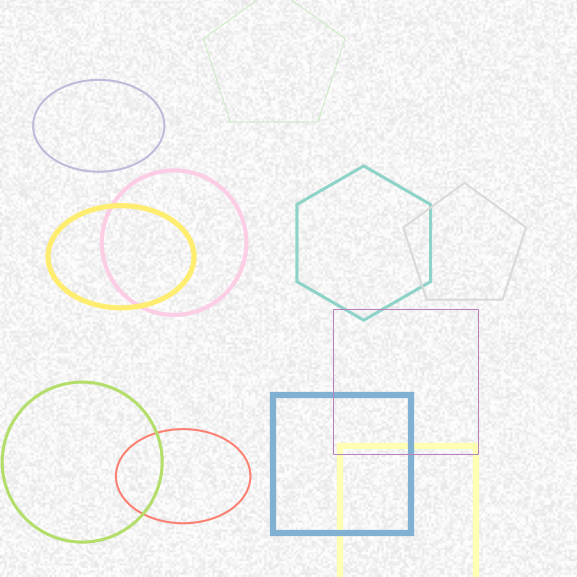[{"shape": "hexagon", "thickness": 1.5, "radius": 0.67, "center": [0.63, 0.578]}, {"shape": "square", "thickness": 3, "radius": 0.59, "center": [0.706, 0.109]}, {"shape": "oval", "thickness": 1, "radius": 0.57, "center": [0.171, 0.781]}, {"shape": "oval", "thickness": 1, "radius": 0.58, "center": [0.317, 0.175]}, {"shape": "square", "thickness": 3, "radius": 0.6, "center": [0.593, 0.196]}, {"shape": "circle", "thickness": 1.5, "radius": 0.69, "center": [0.142, 0.199]}, {"shape": "circle", "thickness": 2, "radius": 0.63, "center": [0.301, 0.579]}, {"shape": "pentagon", "thickness": 1, "radius": 0.56, "center": [0.805, 0.571]}, {"shape": "square", "thickness": 0.5, "radius": 0.63, "center": [0.703, 0.339]}, {"shape": "pentagon", "thickness": 0.5, "radius": 0.64, "center": [0.475, 0.892]}, {"shape": "oval", "thickness": 2.5, "radius": 0.63, "center": [0.21, 0.555]}]